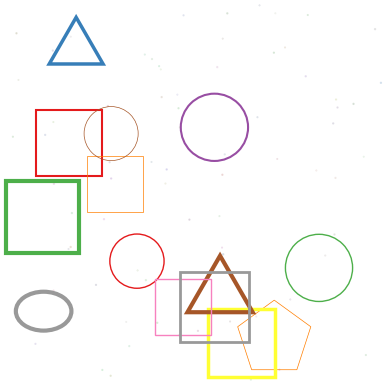[{"shape": "circle", "thickness": 1, "radius": 0.35, "center": [0.356, 0.322]}, {"shape": "square", "thickness": 1.5, "radius": 0.43, "center": [0.178, 0.628]}, {"shape": "triangle", "thickness": 2.5, "radius": 0.4, "center": [0.198, 0.874]}, {"shape": "circle", "thickness": 1, "radius": 0.44, "center": [0.829, 0.304]}, {"shape": "square", "thickness": 3, "radius": 0.47, "center": [0.11, 0.436]}, {"shape": "circle", "thickness": 1.5, "radius": 0.44, "center": [0.557, 0.669]}, {"shape": "pentagon", "thickness": 0.5, "radius": 0.5, "center": [0.712, 0.12]}, {"shape": "square", "thickness": 0.5, "radius": 0.36, "center": [0.299, 0.522]}, {"shape": "square", "thickness": 2.5, "radius": 0.44, "center": [0.627, 0.108]}, {"shape": "triangle", "thickness": 3, "radius": 0.49, "center": [0.572, 0.238]}, {"shape": "circle", "thickness": 0.5, "radius": 0.35, "center": [0.289, 0.653]}, {"shape": "square", "thickness": 1, "radius": 0.36, "center": [0.476, 0.203]}, {"shape": "oval", "thickness": 3, "radius": 0.36, "center": [0.113, 0.192]}, {"shape": "square", "thickness": 2, "radius": 0.45, "center": [0.557, 0.202]}]